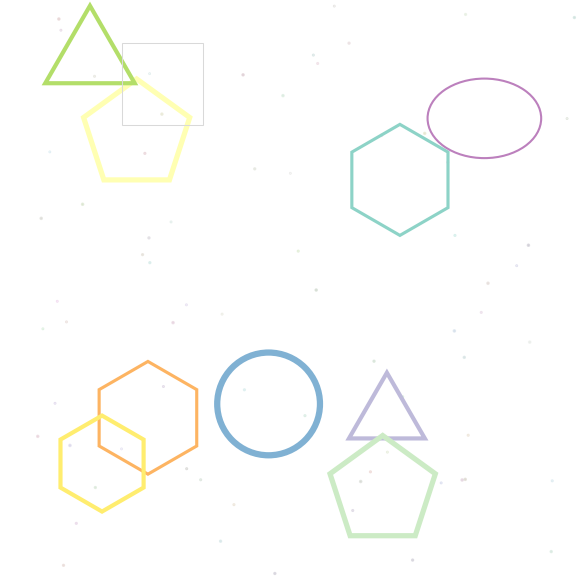[{"shape": "hexagon", "thickness": 1.5, "radius": 0.48, "center": [0.692, 0.688]}, {"shape": "pentagon", "thickness": 2.5, "radius": 0.48, "center": [0.237, 0.766]}, {"shape": "triangle", "thickness": 2, "radius": 0.38, "center": [0.67, 0.278]}, {"shape": "circle", "thickness": 3, "radius": 0.44, "center": [0.465, 0.3]}, {"shape": "hexagon", "thickness": 1.5, "radius": 0.49, "center": [0.256, 0.276]}, {"shape": "triangle", "thickness": 2, "radius": 0.45, "center": [0.156, 0.9]}, {"shape": "square", "thickness": 0.5, "radius": 0.35, "center": [0.282, 0.853]}, {"shape": "oval", "thickness": 1, "radius": 0.49, "center": [0.839, 0.794]}, {"shape": "pentagon", "thickness": 2.5, "radius": 0.48, "center": [0.663, 0.149]}, {"shape": "hexagon", "thickness": 2, "radius": 0.42, "center": [0.177, 0.196]}]